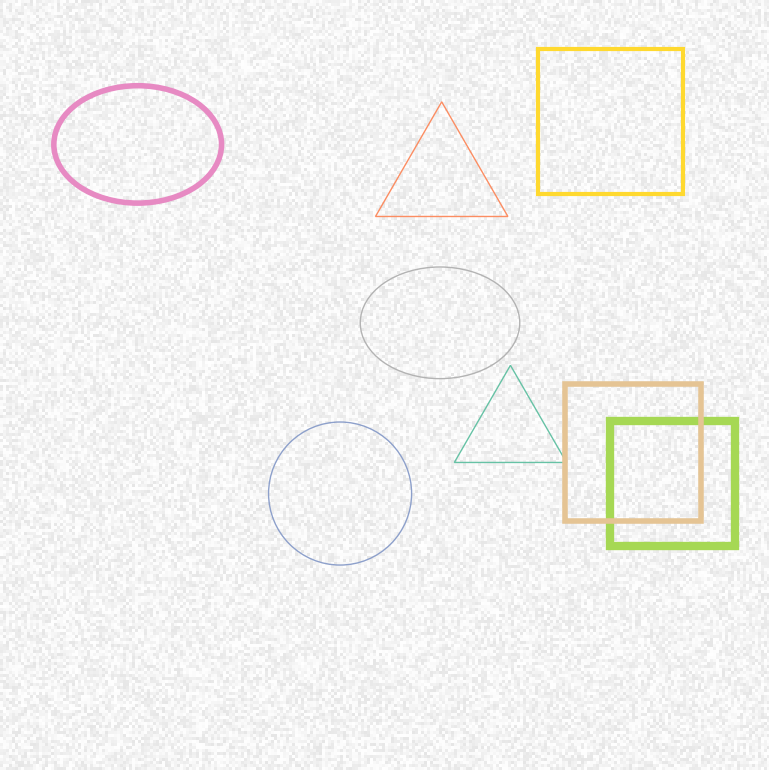[{"shape": "triangle", "thickness": 0.5, "radius": 0.42, "center": [0.663, 0.441]}, {"shape": "triangle", "thickness": 0.5, "radius": 0.5, "center": [0.574, 0.768]}, {"shape": "circle", "thickness": 0.5, "radius": 0.46, "center": [0.442, 0.359]}, {"shape": "oval", "thickness": 2, "radius": 0.54, "center": [0.179, 0.812]}, {"shape": "square", "thickness": 3, "radius": 0.41, "center": [0.874, 0.372]}, {"shape": "square", "thickness": 1.5, "radius": 0.47, "center": [0.793, 0.842]}, {"shape": "square", "thickness": 2, "radius": 0.44, "center": [0.822, 0.412]}, {"shape": "oval", "thickness": 0.5, "radius": 0.52, "center": [0.571, 0.581]}]